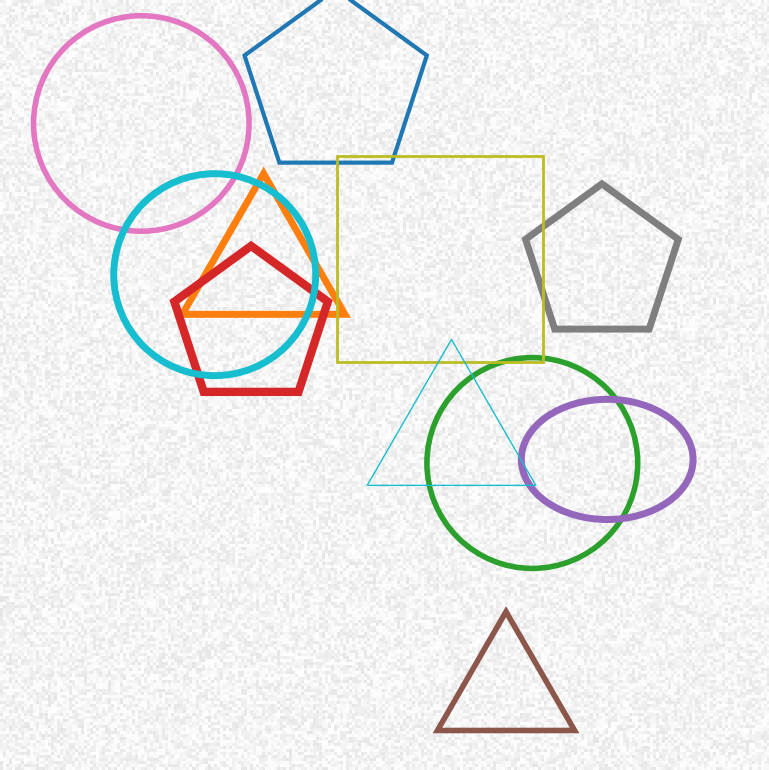[{"shape": "pentagon", "thickness": 1.5, "radius": 0.62, "center": [0.436, 0.889]}, {"shape": "triangle", "thickness": 2.5, "radius": 0.61, "center": [0.342, 0.653]}, {"shape": "circle", "thickness": 2, "radius": 0.68, "center": [0.691, 0.399]}, {"shape": "pentagon", "thickness": 3, "radius": 0.52, "center": [0.326, 0.576]}, {"shape": "oval", "thickness": 2.5, "radius": 0.56, "center": [0.789, 0.403]}, {"shape": "triangle", "thickness": 2, "radius": 0.51, "center": [0.657, 0.103]}, {"shape": "circle", "thickness": 2, "radius": 0.7, "center": [0.184, 0.84]}, {"shape": "pentagon", "thickness": 2.5, "radius": 0.52, "center": [0.782, 0.657]}, {"shape": "square", "thickness": 1, "radius": 0.67, "center": [0.571, 0.663]}, {"shape": "circle", "thickness": 2.5, "radius": 0.66, "center": [0.279, 0.643]}, {"shape": "triangle", "thickness": 0.5, "radius": 0.63, "center": [0.586, 0.433]}]